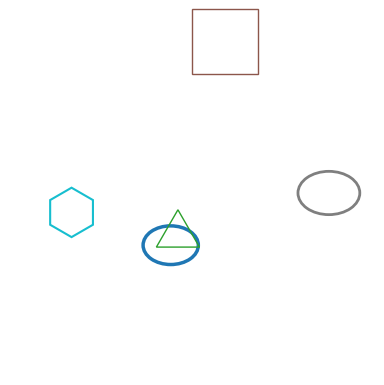[{"shape": "oval", "thickness": 2.5, "radius": 0.36, "center": [0.443, 0.363]}, {"shape": "triangle", "thickness": 1, "radius": 0.32, "center": [0.462, 0.391]}, {"shape": "square", "thickness": 1, "radius": 0.42, "center": [0.584, 0.893]}, {"shape": "oval", "thickness": 2, "radius": 0.4, "center": [0.854, 0.499]}, {"shape": "hexagon", "thickness": 1.5, "radius": 0.32, "center": [0.186, 0.448]}]